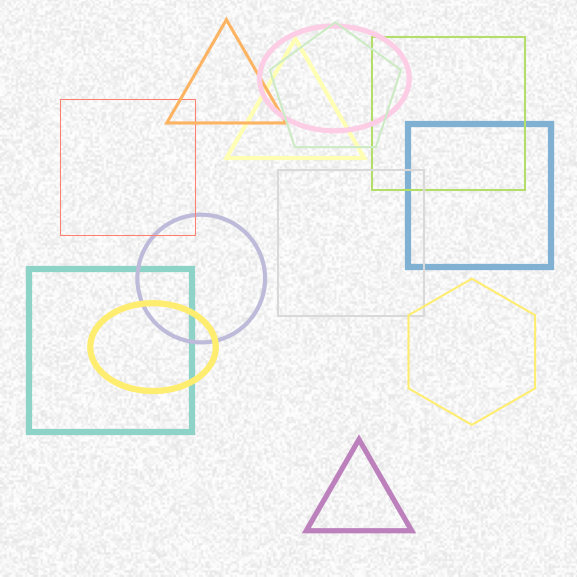[{"shape": "square", "thickness": 3, "radius": 0.7, "center": [0.191, 0.392]}, {"shape": "triangle", "thickness": 2, "radius": 0.69, "center": [0.511, 0.794]}, {"shape": "circle", "thickness": 2, "radius": 0.55, "center": [0.348, 0.517]}, {"shape": "square", "thickness": 0.5, "radius": 0.58, "center": [0.22, 0.71]}, {"shape": "square", "thickness": 3, "radius": 0.62, "center": [0.83, 0.66]}, {"shape": "triangle", "thickness": 1.5, "radius": 0.6, "center": [0.392, 0.846]}, {"shape": "square", "thickness": 1, "radius": 0.66, "center": [0.776, 0.803]}, {"shape": "oval", "thickness": 2.5, "radius": 0.65, "center": [0.579, 0.863]}, {"shape": "square", "thickness": 1, "radius": 0.63, "center": [0.608, 0.578]}, {"shape": "triangle", "thickness": 2.5, "radius": 0.53, "center": [0.622, 0.133]}, {"shape": "pentagon", "thickness": 1, "radius": 0.6, "center": [0.581, 0.841]}, {"shape": "oval", "thickness": 3, "radius": 0.54, "center": [0.265, 0.398]}, {"shape": "hexagon", "thickness": 1, "radius": 0.63, "center": [0.817, 0.39]}]